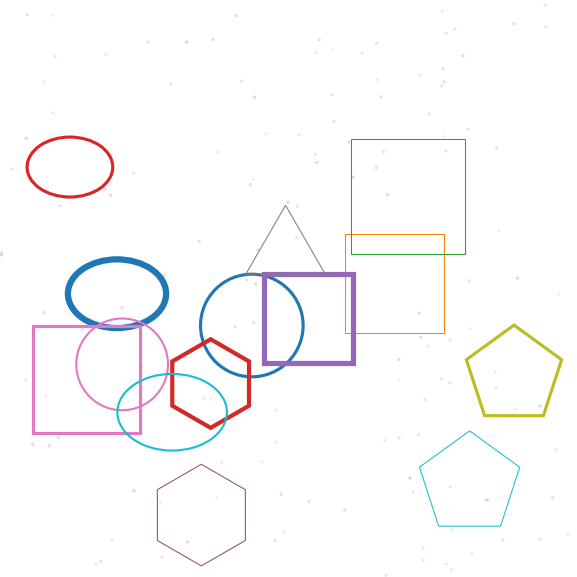[{"shape": "oval", "thickness": 3, "radius": 0.43, "center": [0.203, 0.491]}, {"shape": "circle", "thickness": 1.5, "radius": 0.44, "center": [0.436, 0.436]}, {"shape": "square", "thickness": 0.5, "radius": 0.43, "center": [0.683, 0.509]}, {"shape": "square", "thickness": 0.5, "radius": 0.5, "center": [0.706, 0.659]}, {"shape": "hexagon", "thickness": 2, "radius": 0.38, "center": [0.365, 0.335]}, {"shape": "oval", "thickness": 1.5, "radius": 0.37, "center": [0.121, 0.71]}, {"shape": "square", "thickness": 2.5, "radius": 0.38, "center": [0.534, 0.448]}, {"shape": "hexagon", "thickness": 0.5, "radius": 0.44, "center": [0.349, 0.107]}, {"shape": "square", "thickness": 1.5, "radius": 0.46, "center": [0.149, 0.341]}, {"shape": "circle", "thickness": 1, "radius": 0.4, "center": [0.211, 0.368]}, {"shape": "triangle", "thickness": 0.5, "radius": 0.4, "center": [0.494, 0.564]}, {"shape": "pentagon", "thickness": 1.5, "radius": 0.43, "center": [0.89, 0.35]}, {"shape": "oval", "thickness": 1, "radius": 0.47, "center": [0.298, 0.285]}, {"shape": "pentagon", "thickness": 0.5, "radius": 0.46, "center": [0.813, 0.162]}]